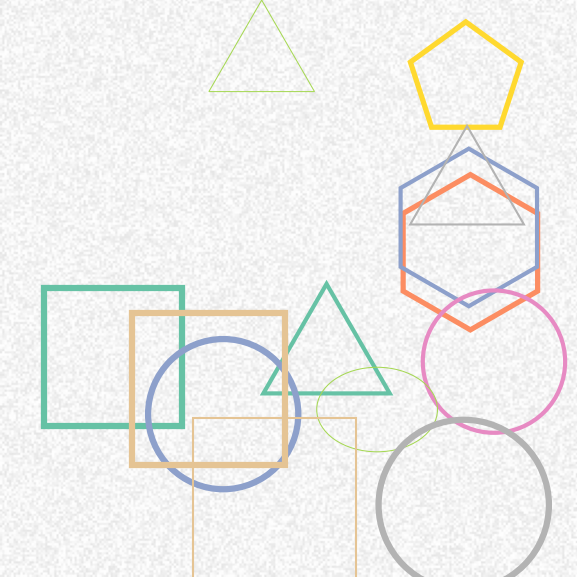[{"shape": "triangle", "thickness": 2, "radius": 0.63, "center": [0.565, 0.381]}, {"shape": "square", "thickness": 3, "radius": 0.6, "center": [0.195, 0.381]}, {"shape": "hexagon", "thickness": 2.5, "radius": 0.67, "center": [0.815, 0.562]}, {"shape": "circle", "thickness": 3, "radius": 0.65, "center": [0.386, 0.282]}, {"shape": "hexagon", "thickness": 2, "radius": 0.68, "center": [0.812, 0.605]}, {"shape": "circle", "thickness": 2, "radius": 0.62, "center": [0.855, 0.373]}, {"shape": "oval", "thickness": 0.5, "radius": 0.52, "center": [0.653, 0.29]}, {"shape": "triangle", "thickness": 0.5, "radius": 0.53, "center": [0.453, 0.893]}, {"shape": "pentagon", "thickness": 2.5, "radius": 0.5, "center": [0.807, 0.86]}, {"shape": "square", "thickness": 3, "radius": 0.66, "center": [0.361, 0.326]}, {"shape": "square", "thickness": 1, "radius": 0.7, "center": [0.475, 0.134]}, {"shape": "circle", "thickness": 3, "radius": 0.74, "center": [0.803, 0.125]}, {"shape": "triangle", "thickness": 1, "radius": 0.57, "center": [0.809, 0.667]}]